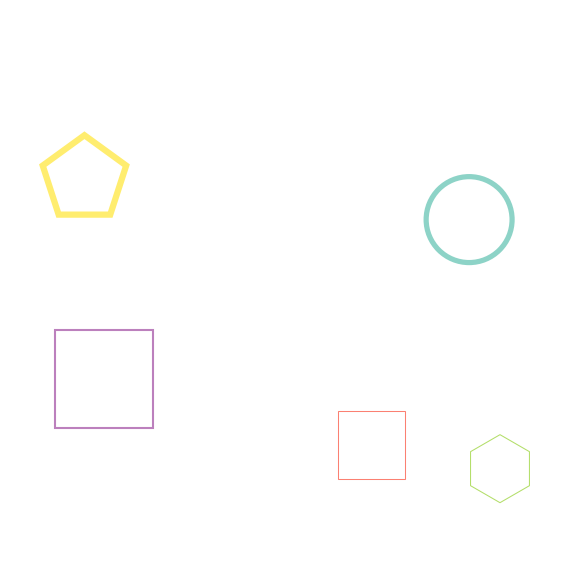[{"shape": "circle", "thickness": 2.5, "radius": 0.37, "center": [0.812, 0.619]}, {"shape": "square", "thickness": 0.5, "radius": 0.29, "center": [0.643, 0.228]}, {"shape": "hexagon", "thickness": 0.5, "radius": 0.29, "center": [0.866, 0.188]}, {"shape": "square", "thickness": 1, "radius": 0.42, "center": [0.18, 0.343]}, {"shape": "pentagon", "thickness": 3, "radius": 0.38, "center": [0.146, 0.689]}]